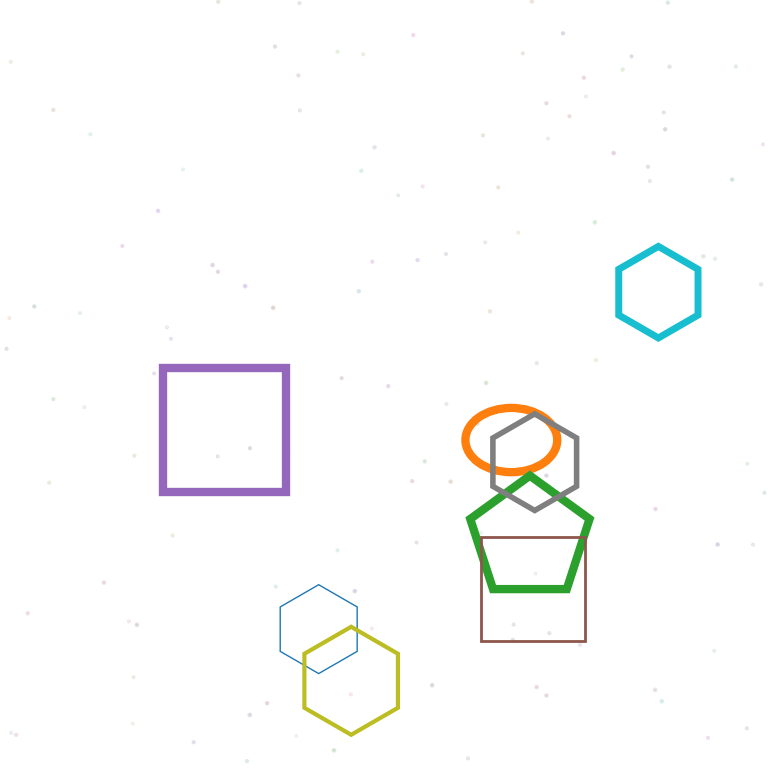[{"shape": "hexagon", "thickness": 0.5, "radius": 0.29, "center": [0.414, 0.183]}, {"shape": "oval", "thickness": 3, "radius": 0.3, "center": [0.664, 0.429]}, {"shape": "pentagon", "thickness": 3, "radius": 0.41, "center": [0.688, 0.301]}, {"shape": "square", "thickness": 3, "radius": 0.4, "center": [0.292, 0.441]}, {"shape": "square", "thickness": 1, "radius": 0.34, "center": [0.692, 0.235]}, {"shape": "hexagon", "thickness": 2, "radius": 0.31, "center": [0.694, 0.4]}, {"shape": "hexagon", "thickness": 1.5, "radius": 0.35, "center": [0.456, 0.116]}, {"shape": "hexagon", "thickness": 2.5, "radius": 0.3, "center": [0.855, 0.621]}]